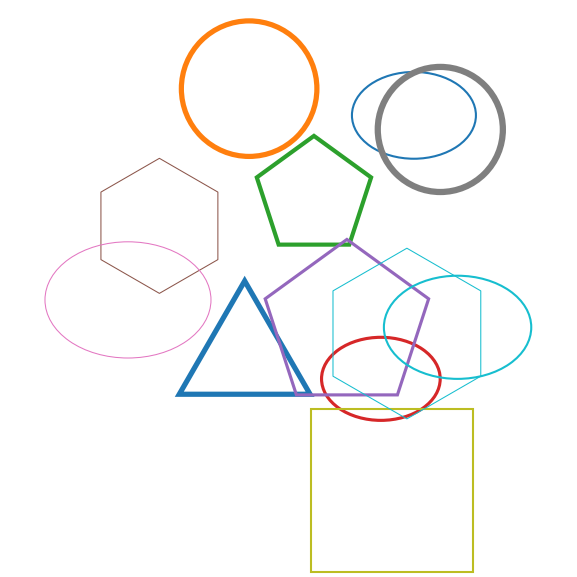[{"shape": "triangle", "thickness": 2.5, "radius": 0.65, "center": [0.424, 0.382]}, {"shape": "oval", "thickness": 1, "radius": 0.54, "center": [0.717, 0.799]}, {"shape": "circle", "thickness": 2.5, "radius": 0.59, "center": [0.431, 0.846]}, {"shape": "pentagon", "thickness": 2, "radius": 0.52, "center": [0.544, 0.66]}, {"shape": "oval", "thickness": 1.5, "radius": 0.51, "center": [0.66, 0.343]}, {"shape": "pentagon", "thickness": 1.5, "radius": 0.74, "center": [0.601, 0.436]}, {"shape": "hexagon", "thickness": 0.5, "radius": 0.58, "center": [0.276, 0.608]}, {"shape": "oval", "thickness": 0.5, "radius": 0.72, "center": [0.222, 0.48]}, {"shape": "circle", "thickness": 3, "radius": 0.54, "center": [0.762, 0.775]}, {"shape": "square", "thickness": 1, "radius": 0.7, "center": [0.679, 0.15]}, {"shape": "oval", "thickness": 1, "radius": 0.64, "center": [0.792, 0.432]}, {"shape": "hexagon", "thickness": 0.5, "radius": 0.74, "center": [0.705, 0.422]}]